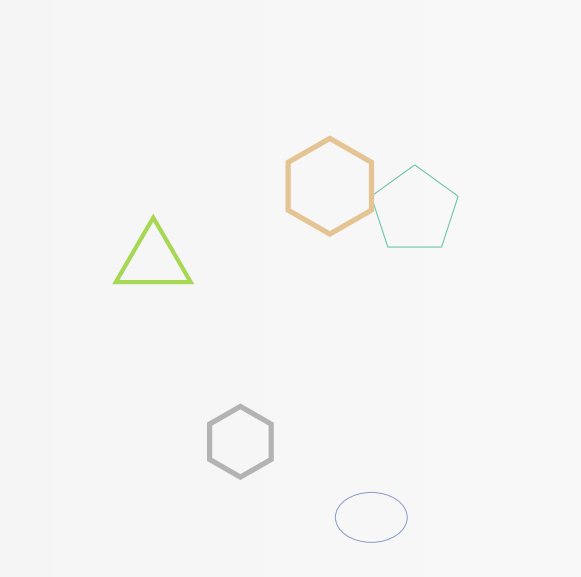[{"shape": "pentagon", "thickness": 0.5, "radius": 0.39, "center": [0.713, 0.635]}, {"shape": "oval", "thickness": 0.5, "radius": 0.31, "center": [0.639, 0.103]}, {"shape": "triangle", "thickness": 2, "radius": 0.37, "center": [0.264, 0.548]}, {"shape": "hexagon", "thickness": 2.5, "radius": 0.41, "center": [0.567, 0.677]}, {"shape": "hexagon", "thickness": 2.5, "radius": 0.31, "center": [0.414, 0.234]}]